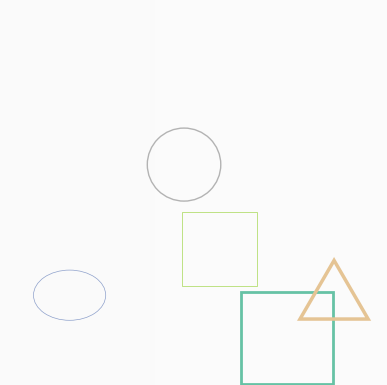[{"shape": "square", "thickness": 2, "radius": 0.6, "center": [0.741, 0.123]}, {"shape": "oval", "thickness": 0.5, "radius": 0.47, "center": [0.18, 0.233]}, {"shape": "square", "thickness": 0.5, "radius": 0.48, "center": [0.567, 0.353]}, {"shape": "triangle", "thickness": 2.5, "radius": 0.51, "center": [0.862, 0.222]}, {"shape": "circle", "thickness": 1, "radius": 0.47, "center": [0.475, 0.573]}]